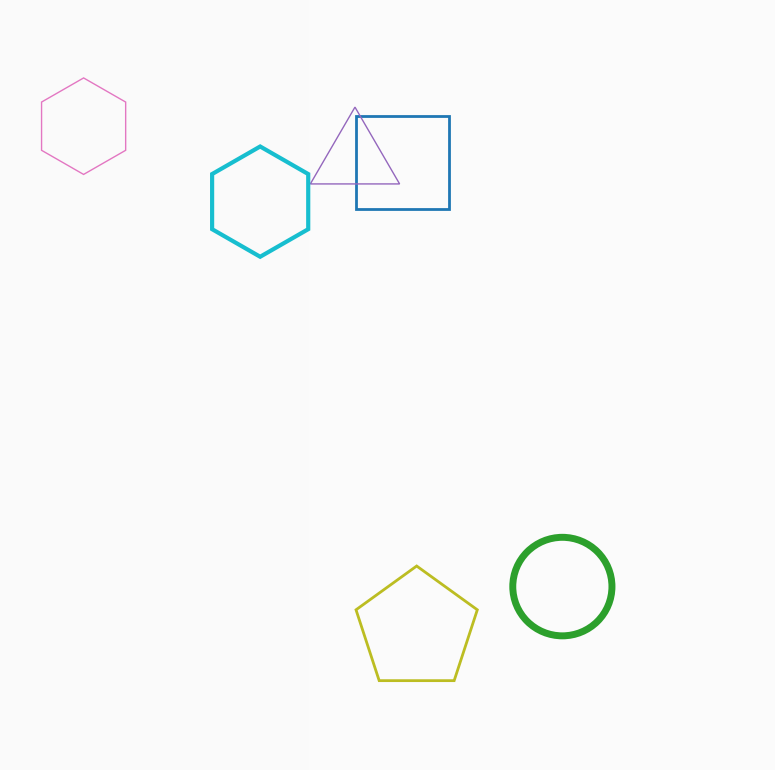[{"shape": "square", "thickness": 1, "radius": 0.3, "center": [0.519, 0.789]}, {"shape": "circle", "thickness": 2.5, "radius": 0.32, "center": [0.726, 0.238]}, {"shape": "triangle", "thickness": 0.5, "radius": 0.33, "center": [0.458, 0.794]}, {"shape": "hexagon", "thickness": 0.5, "radius": 0.31, "center": [0.108, 0.836]}, {"shape": "pentagon", "thickness": 1, "radius": 0.41, "center": [0.538, 0.183]}, {"shape": "hexagon", "thickness": 1.5, "radius": 0.36, "center": [0.336, 0.738]}]